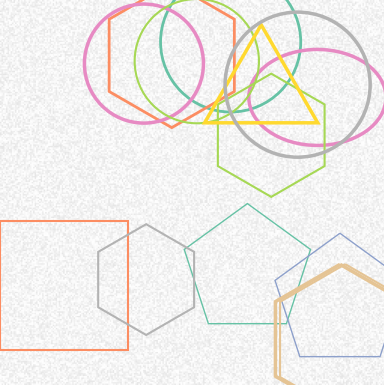[{"shape": "circle", "thickness": 2, "radius": 0.91, "center": [0.599, 0.891]}, {"shape": "pentagon", "thickness": 1, "radius": 0.86, "center": [0.643, 0.299]}, {"shape": "hexagon", "thickness": 2, "radius": 0.94, "center": [0.446, 0.856]}, {"shape": "square", "thickness": 1.5, "radius": 0.83, "center": [0.166, 0.259]}, {"shape": "pentagon", "thickness": 1, "radius": 0.89, "center": [0.883, 0.217]}, {"shape": "oval", "thickness": 2.5, "radius": 0.89, "center": [0.824, 0.747]}, {"shape": "circle", "thickness": 2.5, "radius": 0.77, "center": [0.374, 0.835]}, {"shape": "circle", "thickness": 1.5, "radius": 0.81, "center": [0.511, 0.841]}, {"shape": "hexagon", "thickness": 1.5, "radius": 0.8, "center": [0.704, 0.649]}, {"shape": "triangle", "thickness": 2.5, "radius": 0.85, "center": [0.678, 0.766]}, {"shape": "hexagon", "thickness": 2.5, "radius": 0.97, "center": [0.883, 0.12]}, {"shape": "hexagon", "thickness": 1.5, "radius": 0.98, "center": [0.897, 0.118]}, {"shape": "circle", "thickness": 2.5, "radius": 0.94, "center": [0.773, 0.78]}, {"shape": "hexagon", "thickness": 1.5, "radius": 0.72, "center": [0.38, 0.274]}]